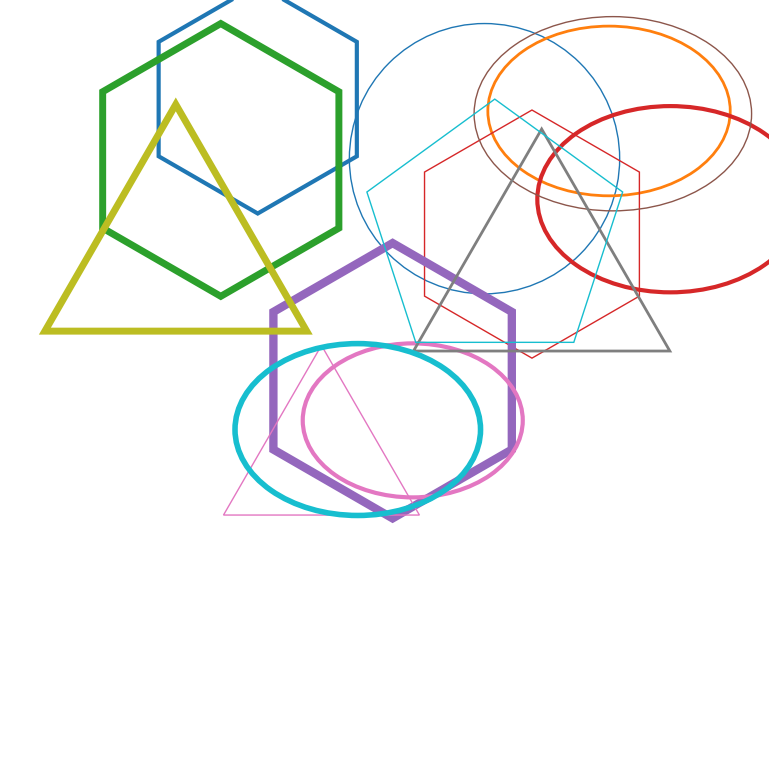[{"shape": "hexagon", "thickness": 1.5, "radius": 0.74, "center": [0.335, 0.871]}, {"shape": "circle", "thickness": 0.5, "radius": 0.88, "center": [0.629, 0.794]}, {"shape": "oval", "thickness": 1, "radius": 0.79, "center": [0.791, 0.856]}, {"shape": "hexagon", "thickness": 2.5, "radius": 0.89, "center": [0.287, 0.792]}, {"shape": "oval", "thickness": 1.5, "radius": 0.86, "center": [0.871, 0.741]}, {"shape": "hexagon", "thickness": 0.5, "radius": 0.81, "center": [0.691, 0.696]}, {"shape": "hexagon", "thickness": 3, "radius": 0.89, "center": [0.51, 0.506]}, {"shape": "oval", "thickness": 0.5, "radius": 0.9, "center": [0.796, 0.852]}, {"shape": "oval", "thickness": 1.5, "radius": 0.71, "center": [0.536, 0.454]}, {"shape": "triangle", "thickness": 0.5, "radius": 0.73, "center": [0.417, 0.405]}, {"shape": "triangle", "thickness": 1, "radius": 0.96, "center": [0.703, 0.64]}, {"shape": "triangle", "thickness": 2.5, "radius": 0.98, "center": [0.228, 0.668]}, {"shape": "pentagon", "thickness": 0.5, "radius": 0.87, "center": [0.643, 0.697]}, {"shape": "oval", "thickness": 2, "radius": 0.8, "center": [0.465, 0.442]}]